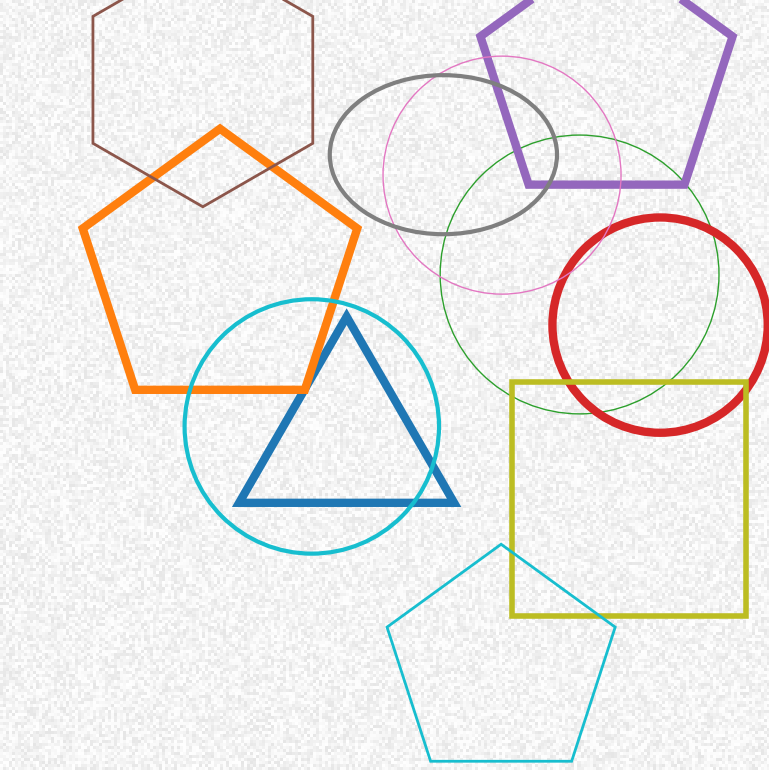[{"shape": "triangle", "thickness": 3, "radius": 0.81, "center": [0.45, 0.428]}, {"shape": "pentagon", "thickness": 3, "radius": 0.94, "center": [0.286, 0.645]}, {"shape": "circle", "thickness": 0.5, "radius": 0.91, "center": [0.753, 0.644]}, {"shape": "circle", "thickness": 3, "radius": 0.7, "center": [0.857, 0.578]}, {"shape": "pentagon", "thickness": 3, "radius": 0.86, "center": [0.788, 0.899]}, {"shape": "hexagon", "thickness": 1, "radius": 0.82, "center": [0.263, 0.896]}, {"shape": "circle", "thickness": 0.5, "radius": 0.77, "center": [0.652, 0.773]}, {"shape": "oval", "thickness": 1.5, "radius": 0.74, "center": [0.576, 0.799]}, {"shape": "square", "thickness": 2, "radius": 0.76, "center": [0.817, 0.352]}, {"shape": "circle", "thickness": 1.5, "radius": 0.83, "center": [0.405, 0.446]}, {"shape": "pentagon", "thickness": 1, "radius": 0.78, "center": [0.651, 0.137]}]